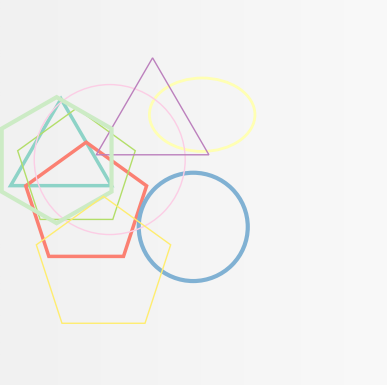[{"shape": "triangle", "thickness": 2.5, "radius": 0.75, "center": [0.158, 0.593]}, {"shape": "oval", "thickness": 2, "radius": 0.68, "center": [0.522, 0.702]}, {"shape": "pentagon", "thickness": 2.5, "radius": 0.82, "center": [0.222, 0.467]}, {"shape": "circle", "thickness": 3, "radius": 0.7, "center": [0.499, 0.411]}, {"shape": "pentagon", "thickness": 1, "radius": 0.8, "center": [0.197, 0.559]}, {"shape": "circle", "thickness": 1, "radius": 0.97, "center": [0.283, 0.586]}, {"shape": "triangle", "thickness": 1, "radius": 0.84, "center": [0.394, 0.682]}, {"shape": "hexagon", "thickness": 3, "radius": 0.82, "center": [0.146, 0.584]}, {"shape": "pentagon", "thickness": 1, "radius": 0.91, "center": [0.267, 0.308]}]